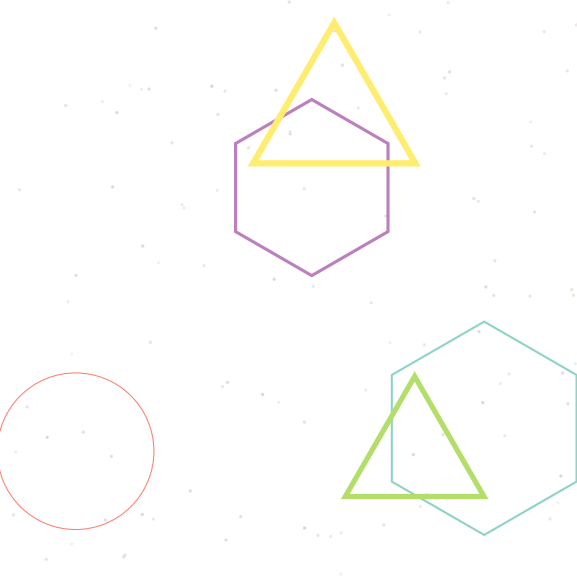[{"shape": "hexagon", "thickness": 1, "radius": 0.92, "center": [0.838, 0.258]}, {"shape": "circle", "thickness": 0.5, "radius": 0.68, "center": [0.131, 0.218]}, {"shape": "triangle", "thickness": 2.5, "radius": 0.69, "center": [0.718, 0.209]}, {"shape": "hexagon", "thickness": 1.5, "radius": 0.76, "center": [0.54, 0.674]}, {"shape": "triangle", "thickness": 3, "radius": 0.81, "center": [0.579, 0.797]}]